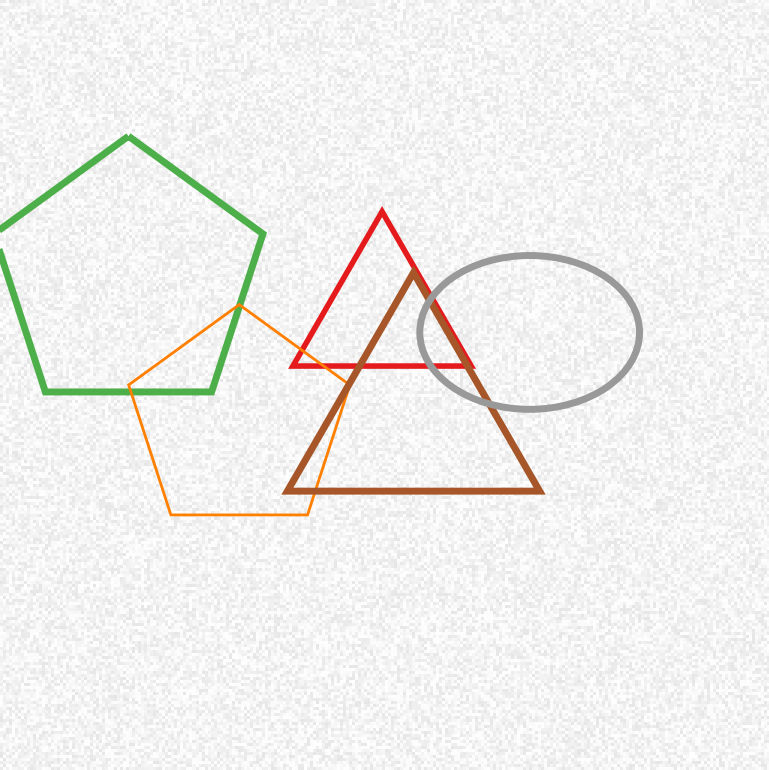[{"shape": "triangle", "thickness": 2, "radius": 0.67, "center": [0.496, 0.591]}, {"shape": "pentagon", "thickness": 2.5, "radius": 0.92, "center": [0.167, 0.64]}, {"shape": "pentagon", "thickness": 1, "radius": 0.75, "center": [0.311, 0.453]}, {"shape": "triangle", "thickness": 2.5, "radius": 0.95, "center": [0.537, 0.457]}, {"shape": "oval", "thickness": 2.5, "radius": 0.71, "center": [0.688, 0.568]}]